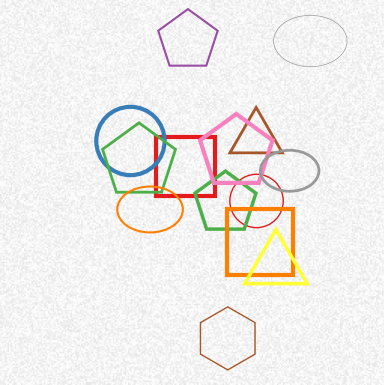[{"shape": "square", "thickness": 3, "radius": 0.38, "center": [0.482, 0.568]}, {"shape": "circle", "thickness": 1, "radius": 0.35, "center": [0.666, 0.478]}, {"shape": "circle", "thickness": 3, "radius": 0.44, "center": [0.339, 0.634]}, {"shape": "pentagon", "thickness": 2.5, "radius": 0.42, "center": [0.586, 0.472]}, {"shape": "pentagon", "thickness": 2, "radius": 0.5, "center": [0.361, 0.581]}, {"shape": "pentagon", "thickness": 1.5, "radius": 0.41, "center": [0.488, 0.895]}, {"shape": "oval", "thickness": 1.5, "radius": 0.43, "center": [0.39, 0.456]}, {"shape": "square", "thickness": 3, "radius": 0.43, "center": [0.675, 0.372]}, {"shape": "triangle", "thickness": 2.5, "radius": 0.47, "center": [0.717, 0.31]}, {"shape": "triangle", "thickness": 2, "radius": 0.39, "center": [0.665, 0.642]}, {"shape": "hexagon", "thickness": 1, "radius": 0.41, "center": [0.592, 0.121]}, {"shape": "pentagon", "thickness": 3, "radius": 0.49, "center": [0.614, 0.605]}, {"shape": "oval", "thickness": 2, "radius": 0.38, "center": [0.752, 0.556]}, {"shape": "oval", "thickness": 0.5, "radius": 0.48, "center": [0.806, 0.893]}]